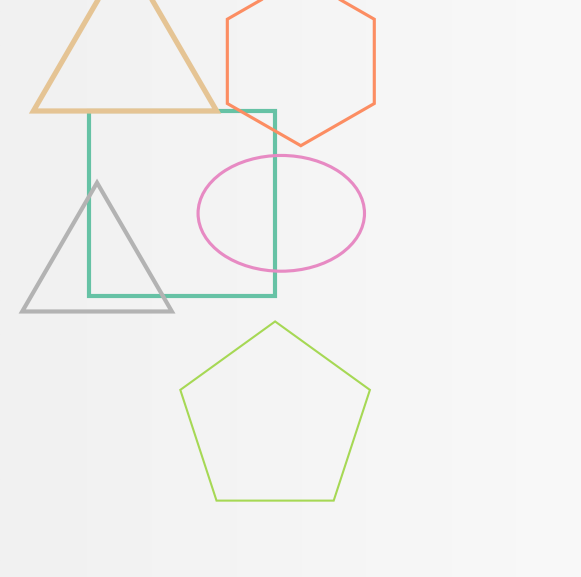[{"shape": "square", "thickness": 2, "radius": 0.8, "center": [0.313, 0.646]}, {"shape": "hexagon", "thickness": 1.5, "radius": 0.73, "center": [0.518, 0.893]}, {"shape": "oval", "thickness": 1.5, "radius": 0.72, "center": [0.484, 0.63]}, {"shape": "pentagon", "thickness": 1, "radius": 0.86, "center": [0.473, 0.271]}, {"shape": "triangle", "thickness": 2.5, "radius": 0.91, "center": [0.215, 0.898]}, {"shape": "triangle", "thickness": 2, "radius": 0.74, "center": [0.167, 0.534]}]